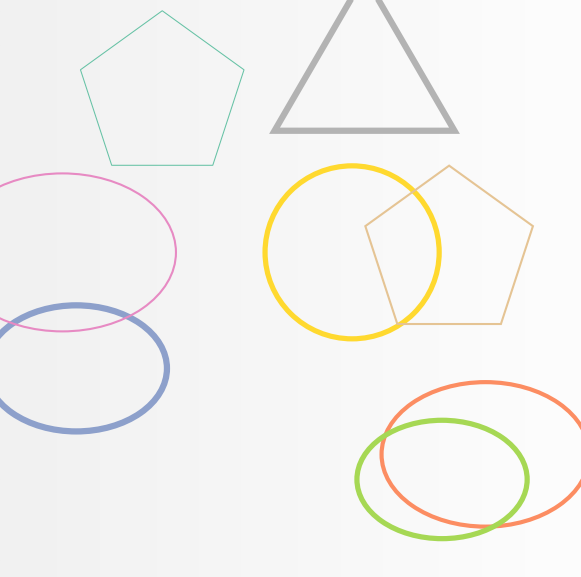[{"shape": "pentagon", "thickness": 0.5, "radius": 0.74, "center": [0.279, 0.833]}, {"shape": "oval", "thickness": 2, "radius": 0.89, "center": [0.835, 0.212]}, {"shape": "oval", "thickness": 3, "radius": 0.78, "center": [0.131, 0.361]}, {"shape": "oval", "thickness": 1, "radius": 0.98, "center": [0.107, 0.562]}, {"shape": "oval", "thickness": 2.5, "radius": 0.73, "center": [0.761, 0.169]}, {"shape": "circle", "thickness": 2.5, "radius": 0.75, "center": [0.606, 0.562]}, {"shape": "pentagon", "thickness": 1, "radius": 0.76, "center": [0.773, 0.561]}, {"shape": "triangle", "thickness": 3, "radius": 0.89, "center": [0.627, 0.862]}]